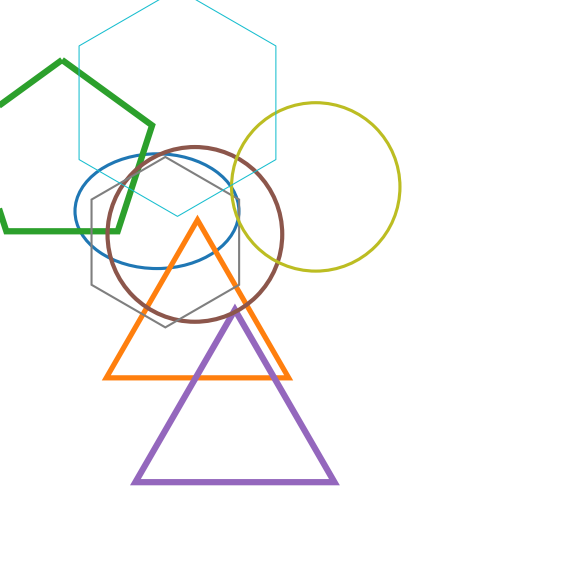[{"shape": "oval", "thickness": 1.5, "radius": 0.71, "center": [0.272, 0.633]}, {"shape": "triangle", "thickness": 2.5, "radius": 0.91, "center": [0.342, 0.436]}, {"shape": "pentagon", "thickness": 3, "radius": 0.82, "center": [0.107, 0.731]}, {"shape": "triangle", "thickness": 3, "radius": 0.99, "center": [0.407, 0.264]}, {"shape": "circle", "thickness": 2, "radius": 0.76, "center": [0.337, 0.593]}, {"shape": "hexagon", "thickness": 1, "radius": 0.74, "center": [0.286, 0.58]}, {"shape": "circle", "thickness": 1.5, "radius": 0.73, "center": [0.547, 0.675]}, {"shape": "hexagon", "thickness": 0.5, "radius": 0.98, "center": [0.307, 0.821]}]